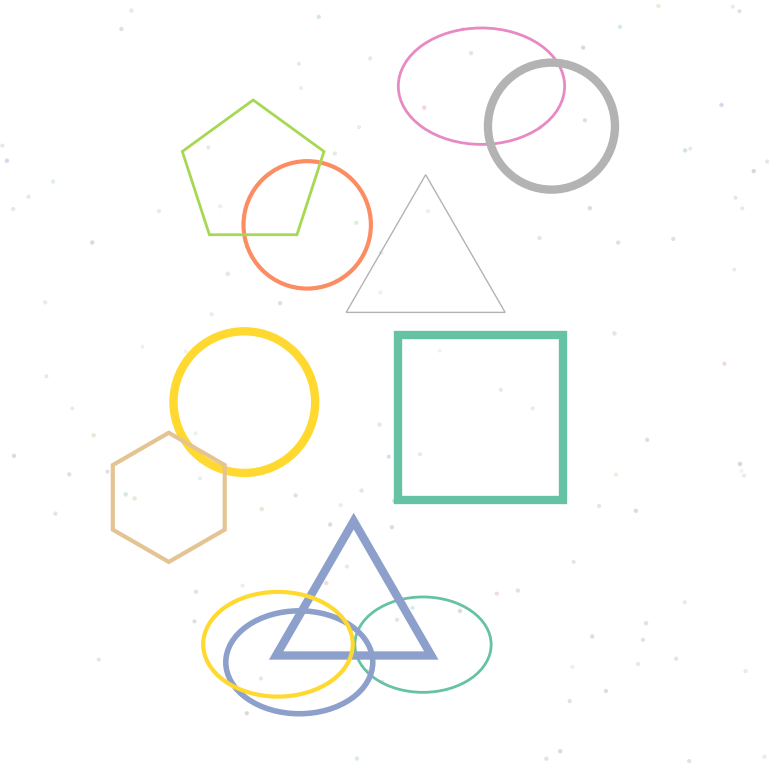[{"shape": "square", "thickness": 3, "radius": 0.53, "center": [0.624, 0.458]}, {"shape": "oval", "thickness": 1, "radius": 0.44, "center": [0.549, 0.163]}, {"shape": "circle", "thickness": 1.5, "radius": 0.41, "center": [0.399, 0.708]}, {"shape": "triangle", "thickness": 3, "radius": 0.58, "center": [0.459, 0.207]}, {"shape": "oval", "thickness": 2, "radius": 0.48, "center": [0.389, 0.14]}, {"shape": "oval", "thickness": 1, "radius": 0.54, "center": [0.625, 0.888]}, {"shape": "pentagon", "thickness": 1, "radius": 0.48, "center": [0.329, 0.773]}, {"shape": "circle", "thickness": 3, "radius": 0.46, "center": [0.317, 0.478]}, {"shape": "oval", "thickness": 1.5, "radius": 0.49, "center": [0.361, 0.163]}, {"shape": "hexagon", "thickness": 1.5, "radius": 0.42, "center": [0.219, 0.354]}, {"shape": "circle", "thickness": 3, "radius": 0.41, "center": [0.716, 0.836]}, {"shape": "triangle", "thickness": 0.5, "radius": 0.6, "center": [0.553, 0.654]}]